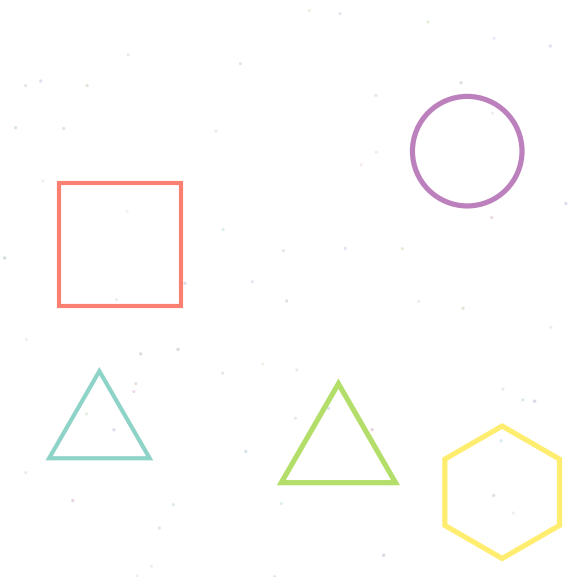[{"shape": "triangle", "thickness": 2, "radius": 0.5, "center": [0.172, 0.256]}, {"shape": "square", "thickness": 2, "radius": 0.53, "center": [0.208, 0.575]}, {"shape": "triangle", "thickness": 2.5, "radius": 0.57, "center": [0.586, 0.22]}, {"shape": "circle", "thickness": 2.5, "radius": 0.47, "center": [0.809, 0.737]}, {"shape": "hexagon", "thickness": 2.5, "radius": 0.57, "center": [0.87, 0.147]}]